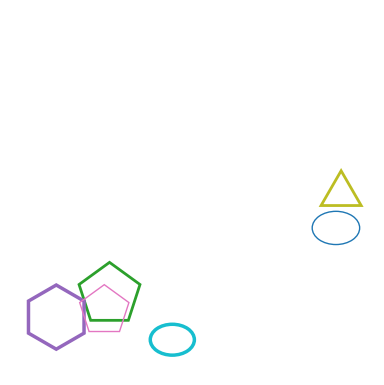[{"shape": "oval", "thickness": 1, "radius": 0.31, "center": [0.873, 0.408]}, {"shape": "pentagon", "thickness": 2, "radius": 0.42, "center": [0.284, 0.235]}, {"shape": "hexagon", "thickness": 2.5, "radius": 0.42, "center": [0.146, 0.176]}, {"shape": "pentagon", "thickness": 1, "radius": 0.34, "center": [0.271, 0.193]}, {"shape": "triangle", "thickness": 2, "radius": 0.3, "center": [0.886, 0.496]}, {"shape": "oval", "thickness": 2.5, "radius": 0.29, "center": [0.448, 0.118]}]